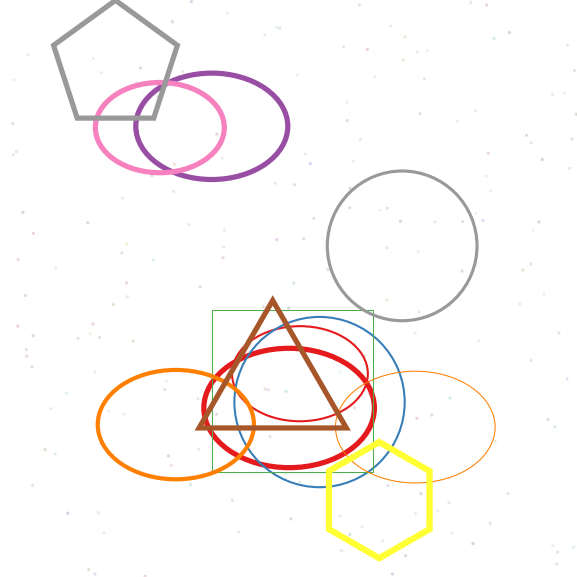[{"shape": "oval", "thickness": 2.5, "radius": 0.74, "center": [0.501, 0.293]}, {"shape": "oval", "thickness": 1, "radius": 0.59, "center": [0.519, 0.352]}, {"shape": "circle", "thickness": 1, "radius": 0.74, "center": [0.553, 0.303]}, {"shape": "square", "thickness": 0.5, "radius": 0.7, "center": [0.507, 0.322]}, {"shape": "oval", "thickness": 2.5, "radius": 0.66, "center": [0.367, 0.78]}, {"shape": "oval", "thickness": 2, "radius": 0.68, "center": [0.304, 0.264]}, {"shape": "oval", "thickness": 0.5, "radius": 0.69, "center": [0.719, 0.26]}, {"shape": "hexagon", "thickness": 3, "radius": 0.5, "center": [0.657, 0.133]}, {"shape": "triangle", "thickness": 2.5, "radius": 0.74, "center": [0.472, 0.332]}, {"shape": "oval", "thickness": 2.5, "radius": 0.56, "center": [0.277, 0.778]}, {"shape": "circle", "thickness": 1.5, "radius": 0.65, "center": [0.696, 0.573]}, {"shape": "pentagon", "thickness": 2.5, "radius": 0.56, "center": [0.2, 0.886]}]